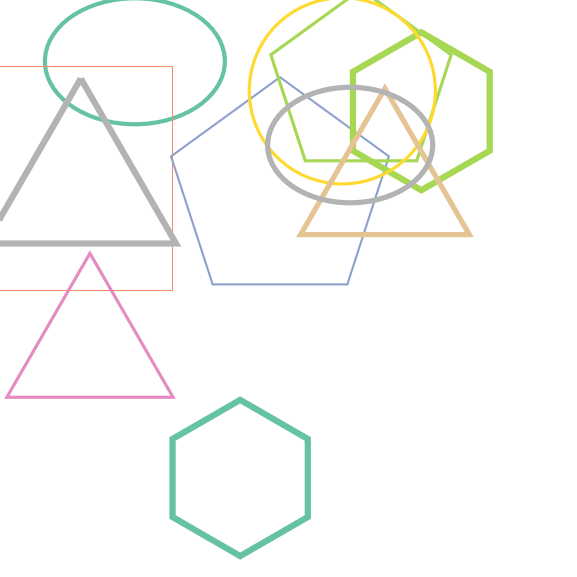[{"shape": "hexagon", "thickness": 3, "radius": 0.68, "center": [0.416, 0.171]}, {"shape": "oval", "thickness": 2, "radius": 0.78, "center": [0.234, 0.893]}, {"shape": "square", "thickness": 0.5, "radius": 0.97, "center": [0.103, 0.691]}, {"shape": "pentagon", "thickness": 1, "radius": 0.99, "center": [0.485, 0.667]}, {"shape": "triangle", "thickness": 1.5, "radius": 0.83, "center": [0.156, 0.394]}, {"shape": "pentagon", "thickness": 1.5, "radius": 0.82, "center": [0.625, 0.853]}, {"shape": "hexagon", "thickness": 3, "radius": 0.68, "center": [0.73, 0.806]}, {"shape": "circle", "thickness": 1.5, "radius": 0.81, "center": [0.593, 0.842]}, {"shape": "triangle", "thickness": 2.5, "radius": 0.84, "center": [0.667, 0.677]}, {"shape": "oval", "thickness": 2.5, "radius": 0.71, "center": [0.606, 0.748]}, {"shape": "triangle", "thickness": 3, "radius": 0.95, "center": [0.14, 0.673]}]